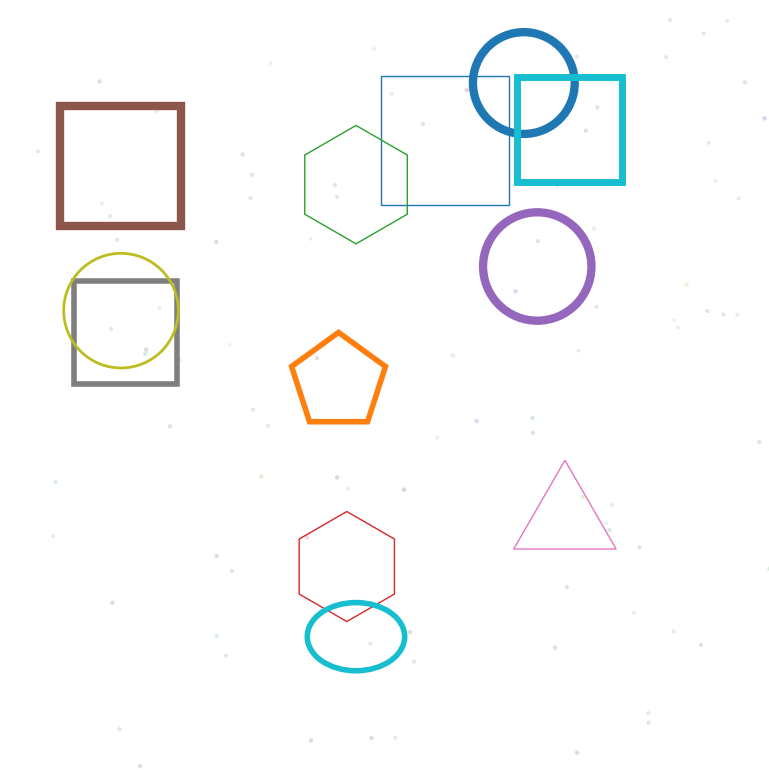[{"shape": "square", "thickness": 0.5, "radius": 0.42, "center": [0.578, 0.817]}, {"shape": "circle", "thickness": 3, "radius": 0.33, "center": [0.68, 0.892]}, {"shape": "pentagon", "thickness": 2, "radius": 0.32, "center": [0.44, 0.504]}, {"shape": "hexagon", "thickness": 0.5, "radius": 0.38, "center": [0.462, 0.76]}, {"shape": "hexagon", "thickness": 0.5, "radius": 0.36, "center": [0.45, 0.264]}, {"shape": "circle", "thickness": 3, "radius": 0.35, "center": [0.698, 0.654]}, {"shape": "square", "thickness": 3, "radius": 0.39, "center": [0.156, 0.785]}, {"shape": "triangle", "thickness": 0.5, "radius": 0.38, "center": [0.734, 0.325]}, {"shape": "square", "thickness": 2, "radius": 0.33, "center": [0.163, 0.568]}, {"shape": "circle", "thickness": 1, "radius": 0.37, "center": [0.157, 0.597]}, {"shape": "square", "thickness": 2.5, "radius": 0.34, "center": [0.74, 0.832]}, {"shape": "oval", "thickness": 2, "radius": 0.32, "center": [0.462, 0.173]}]